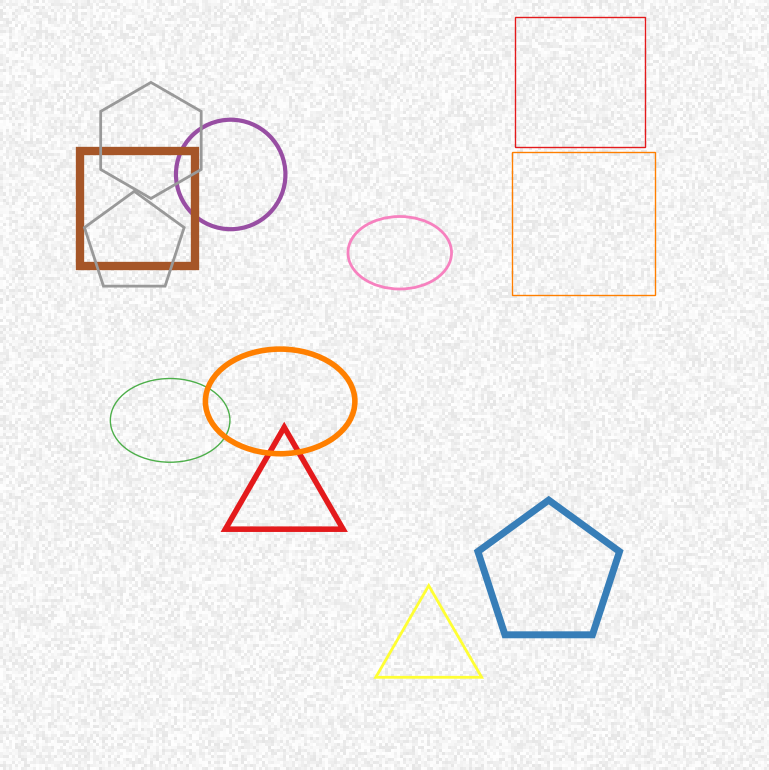[{"shape": "triangle", "thickness": 2, "radius": 0.44, "center": [0.369, 0.357]}, {"shape": "square", "thickness": 0.5, "radius": 0.42, "center": [0.753, 0.893]}, {"shape": "pentagon", "thickness": 2.5, "radius": 0.48, "center": [0.713, 0.254]}, {"shape": "oval", "thickness": 0.5, "radius": 0.39, "center": [0.221, 0.454]}, {"shape": "circle", "thickness": 1.5, "radius": 0.36, "center": [0.3, 0.773]}, {"shape": "square", "thickness": 0.5, "radius": 0.46, "center": [0.757, 0.709]}, {"shape": "oval", "thickness": 2, "radius": 0.49, "center": [0.364, 0.479]}, {"shape": "triangle", "thickness": 1, "radius": 0.4, "center": [0.557, 0.16]}, {"shape": "square", "thickness": 3, "radius": 0.38, "center": [0.179, 0.729]}, {"shape": "oval", "thickness": 1, "radius": 0.34, "center": [0.519, 0.672]}, {"shape": "pentagon", "thickness": 1, "radius": 0.34, "center": [0.174, 0.683]}, {"shape": "hexagon", "thickness": 1, "radius": 0.38, "center": [0.196, 0.818]}]